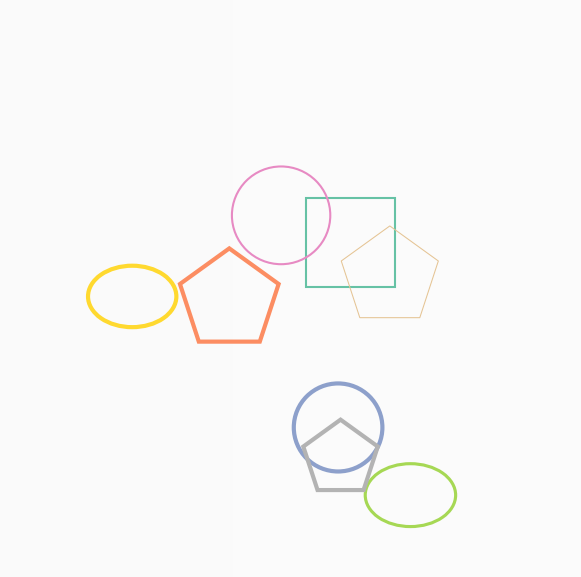[{"shape": "square", "thickness": 1, "radius": 0.39, "center": [0.603, 0.579]}, {"shape": "pentagon", "thickness": 2, "radius": 0.45, "center": [0.394, 0.48]}, {"shape": "circle", "thickness": 2, "radius": 0.38, "center": [0.582, 0.259]}, {"shape": "circle", "thickness": 1, "radius": 0.42, "center": [0.484, 0.626]}, {"shape": "oval", "thickness": 1.5, "radius": 0.39, "center": [0.706, 0.142]}, {"shape": "oval", "thickness": 2, "radius": 0.38, "center": [0.227, 0.486]}, {"shape": "pentagon", "thickness": 0.5, "radius": 0.44, "center": [0.671, 0.52]}, {"shape": "pentagon", "thickness": 2, "radius": 0.34, "center": [0.586, 0.205]}]